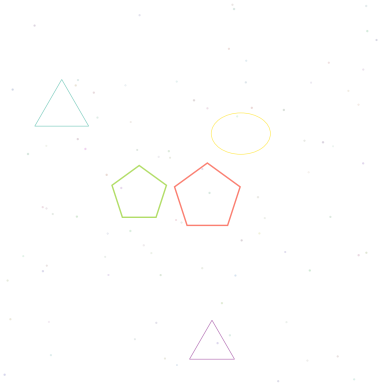[{"shape": "triangle", "thickness": 0.5, "radius": 0.4, "center": [0.16, 0.713]}, {"shape": "pentagon", "thickness": 1, "radius": 0.45, "center": [0.539, 0.487]}, {"shape": "pentagon", "thickness": 1, "radius": 0.37, "center": [0.362, 0.496]}, {"shape": "triangle", "thickness": 0.5, "radius": 0.34, "center": [0.551, 0.101]}, {"shape": "oval", "thickness": 0.5, "radius": 0.38, "center": [0.626, 0.653]}]